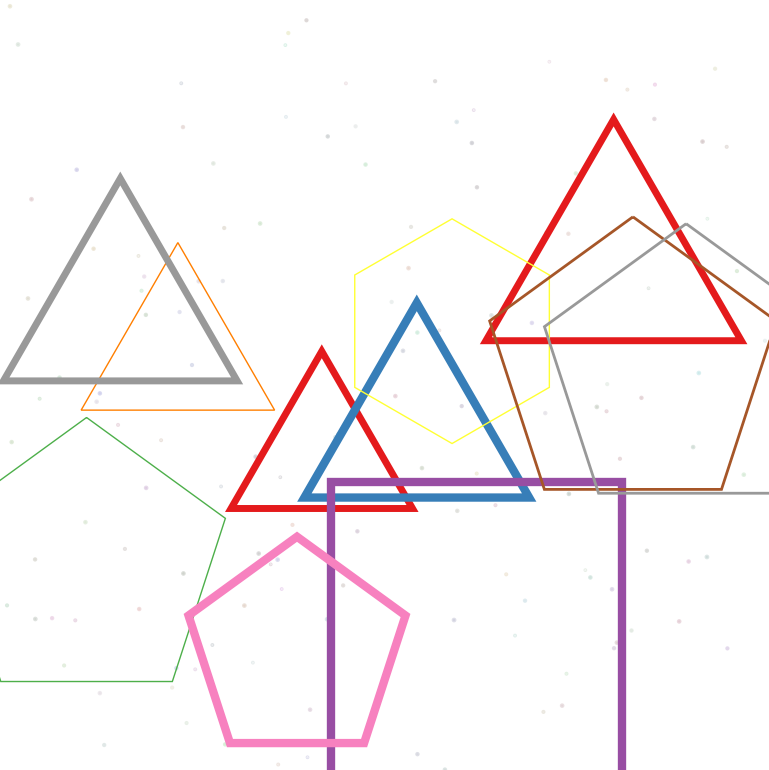[{"shape": "triangle", "thickness": 2.5, "radius": 0.96, "center": [0.797, 0.653]}, {"shape": "triangle", "thickness": 2.5, "radius": 0.68, "center": [0.418, 0.408]}, {"shape": "triangle", "thickness": 3, "radius": 0.84, "center": [0.541, 0.438]}, {"shape": "pentagon", "thickness": 0.5, "radius": 0.95, "center": [0.112, 0.268]}, {"shape": "square", "thickness": 3, "radius": 0.95, "center": [0.619, 0.185]}, {"shape": "triangle", "thickness": 0.5, "radius": 0.73, "center": [0.231, 0.54]}, {"shape": "hexagon", "thickness": 0.5, "radius": 0.73, "center": [0.587, 0.57]}, {"shape": "pentagon", "thickness": 1, "radius": 0.98, "center": [0.822, 0.523]}, {"shape": "pentagon", "thickness": 3, "radius": 0.74, "center": [0.386, 0.155]}, {"shape": "triangle", "thickness": 2.5, "radius": 0.88, "center": [0.156, 0.593]}, {"shape": "pentagon", "thickness": 1, "radius": 0.97, "center": [0.891, 0.516]}]